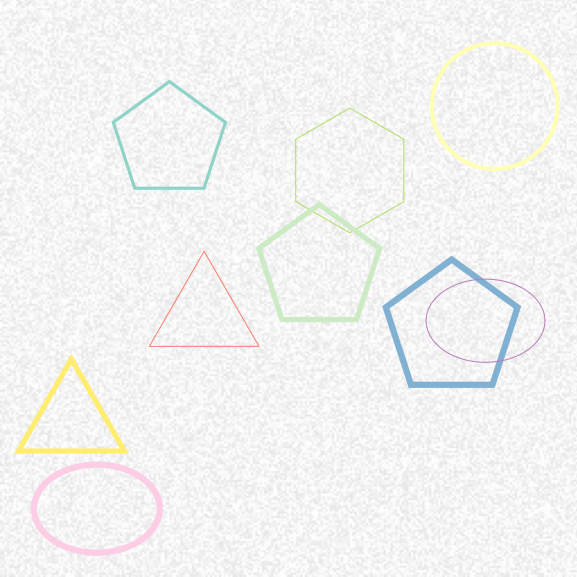[{"shape": "pentagon", "thickness": 1.5, "radius": 0.51, "center": [0.293, 0.756]}, {"shape": "circle", "thickness": 2, "radius": 0.54, "center": [0.857, 0.815]}, {"shape": "triangle", "thickness": 0.5, "radius": 0.55, "center": [0.354, 0.454]}, {"shape": "pentagon", "thickness": 3, "radius": 0.6, "center": [0.782, 0.43]}, {"shape": "hexagon", "thickness": 0.5, "radius": 0.54, "center": [0.606, 0.704]}, {"shape": "oval", "thickness": 3, "radius": 0.54, "center": [0.168, 0.118]}, {"shape": "oval", "thickness": 0.5, "radius": 0.51, "center": [0.841, 0.444]}, {"shape": "pentagon", "thickness": 2.5, "radius": 0.55, "center": [0.553, 0.535]}, {"shape": "triangle", "thickness": 2.5, "radius": 0.53, "center": [0.124, 0.271]}]